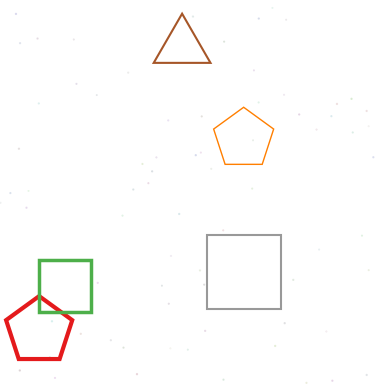[{"shape": "pentagon", "thickness": 3, "radius": 0.45, "center": [0.102, 0.141]}, {"shape": "square", "thickness": 2.5, "radius": 0.34, "center": [0.168, 0.257]}, {"shape": "pentagon", "thickness": 1, "radius": 0.41, "center": [0.633, 0.639]}, {"shape": "triangle", "thickness": 1.5, "radius": 0.43, "center": [0.473, 0.879]}, {"shape": "square", "thickness": 1.5, "radius": 0.48, "center": [0.633, 0.294]}]